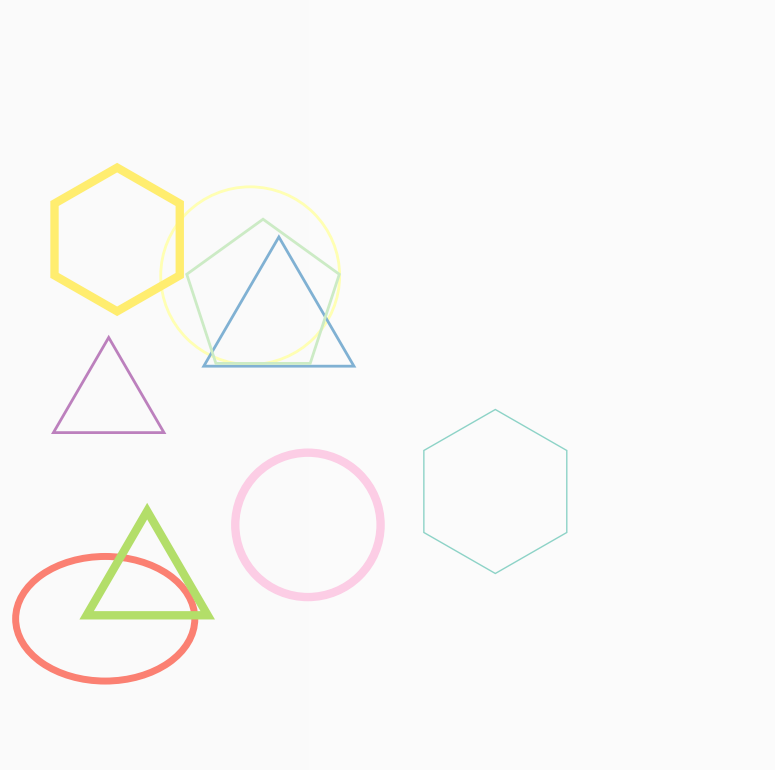[{"shape": "hexagon", "thickness": 0.5, "radius": 0.53, "center": [0.639, 0.362]}, {"shape": "circle", "thickness": 1, "radius": 0.58, "center": [0.323, 0.642]}, {"shape": "oval", "thickness": 2.5, "radius": 0.58, "center": [0.136, 0.196]}, {"shape": "triangle", "thickness": 1, "radius": 0.56, "center": [0.36, 0.58]}, {"shape": "triangle", "thickness": 3, "radius": 0.45, "center": [0.19, 0.246]}, {"shape": "circle", "thickness": 3, "radius": 0.47, "center": [0.397, 0.318]}, {"shape": "triangle", "thickness": 1, "radius": 0.41, "center": [0.14, 0.479]}, {"shape": "pentagon", "thickness": 1, "radius": 0.52, "center": [0.339, 0.612]}, {"shape": "hexagon", "thickness": 3, "radius": 0.47, "center": [0.151, 0.689]}]